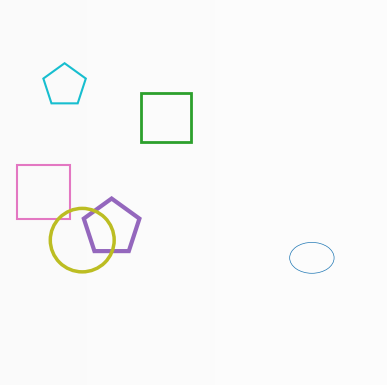[{"shape": "oval", "thickness": 0.5, "radius": 0.29, "center": [0.805, 0.33]}, {"shape": "square", "thickness": 2, "radius": 0.32, "center": [0.428, 0.695]}, {"shape": "pentagon", "thickness": 3, "radius": 0.38, "center": [0.288, 0.409]}, {"shape": "square", "thickness": 1.5, "radius": 0.35, "center": [0.112, 0.501]}, {"shape": "circle", "thickness": 2.5, "radius": 0.41, "center": [0.212, 0.376]}, {"shape": "pentagon", "thickness": 1.5, "radius": 0.29, "center": [0.167, 0.778]}]